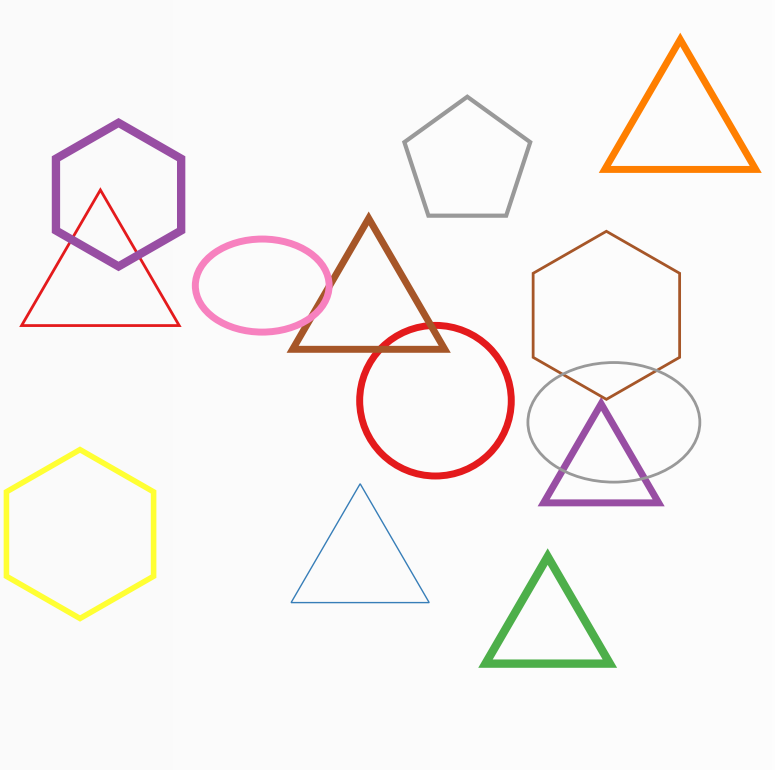[{"shape": "circle", "thickness": 2.5, "radius": 0.49, "center": [0.562, 0.48]}, {"shape": "triangle", "thickness": 1, "radius": 0.59, "center": [0.13, 0.636]}, {"shape": "triangle", "thickness": 0.5, "radius": 0.51, "center": [0.465, 0.269]}, {"shape": "triangle", "thickness": 3, "radius": 0.46, "center": [0.707, 0.184]}, {"shape": "triangle", "thickness": 2.5, "radius": 0.43, "center": [0.776, 0.39]}, {"shape": "hexagon", "thickness": 3, "radius": 0.47, "center": [0.153, 0.747]}, {"shape": "triangle", "thickness": 2.5, "radius": 0.56, "center": [0.878, 0.836]}, {"shape": "hexagon", "thickness": 2, "radius": 0.55, "center": [0.103, 0.306]}, {"shape": "hexagon", "thickness": 1, "radius": 0.55, "center": [0.782, 0.59]}, {"shape": "triangle", "thickness": 2.5, "radius": 0.57, "center": [0.476, 0.603]}, {"shape": "oval", "thickness": 2.5, "radius": 0.43, "center": [0.338, 0.629]}, {"shape": "oval", "thickness": 1, "radius": 0.55, "center": [0.792, 0.452]}, {"shape": "pentagon", "thickness": 1.5, "radius": 0.43, "center": [0.603, 0.789]}]